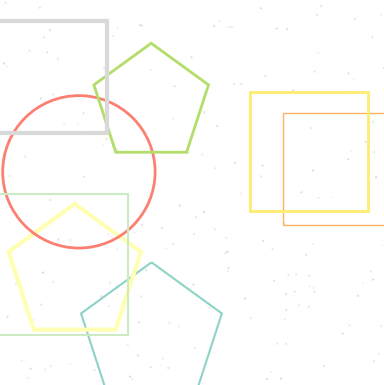[{"shape": "pentagon", "thickness": 1.5, "radius": 0.96, "center": [0.393, 0.126]}, {"shape": "pentagon", "thickness": 3, "radius": 0.9, "center": [0.194, 0.29]}, {"shape": "circle", "thickness": 2, "radius": 0.99, "center": [0.205, 0.554]}, {"shape": "square", "thickness": 1, "radius": 0.72, "center": [0.879, 0.561]}, {"shape": "pentagon", "thickness": 2, "radius": 0.78, "center": [0.393, 0.731]}, {"shape": "square", "thickness": 3, "radius": 0.72, "center": [0.133, 0.8]}, {"shape": "square", "thickness": 1.5, "radius": 0.91, "center": [0.149, 0.313]}, {"shape": "square", "thickness": 2, "radius": 0.77, "center": [0.803, 0.606]}]